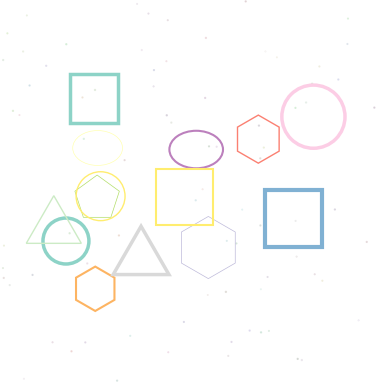[{"shape": "square", "thickness": 2.5, "radius": 0.32, "center": [0.245, 0.744]}, {"shape": "circle", "thickness": 2.5, "radius": 0.3, "center": [0.171, 0.374]}, {"shape": "oval", "thickness": 0.5, "radius": 0.32, "center": [0.254, 0.616]}, {"shape": "hexagon", "thickness": 0.5, "radius": 0.4, "center": [0.541, 0.357]}, {"shape": "hexagon", "thickness": 1, "radius": 0.31, "center": [0.671, 0.639]}, {"shape": "square", "thickness": 3, "radius": 0.37, "center": [0.763, 0.433]}, {"shape": "hexagon", "thickness": 1.5, "radius": 0.29, "center": [0.247, 0.25]}, {"shape": "pentagon", "thickness": 0.5, "radius": 0.3, "center": [0.252, 0.485]}, {"shape": "circle", "thickness": 2.5, "radius": 0.41, "center": [0.814, 0.697]}, {"shape": "triangle", "thickness": 2.5, "radius": 0.42, "center": [0.366, 0.329]}, {"shape": "oval", "thickness": 1.5, "radius": 0.35, "center": [0.51, 0.612]}, {"shape": "triangle", "thickness": 1, "radius": 0.41, "center": [0.14, 0.409]}, {"shape": "circle", "thickness": 1, "radius": 0.32, "center": [0.261, 0.49]}, {"shape": "square", "thickness": 1.5, "radius": 0.37, "center": [0.479, 0.489]}]